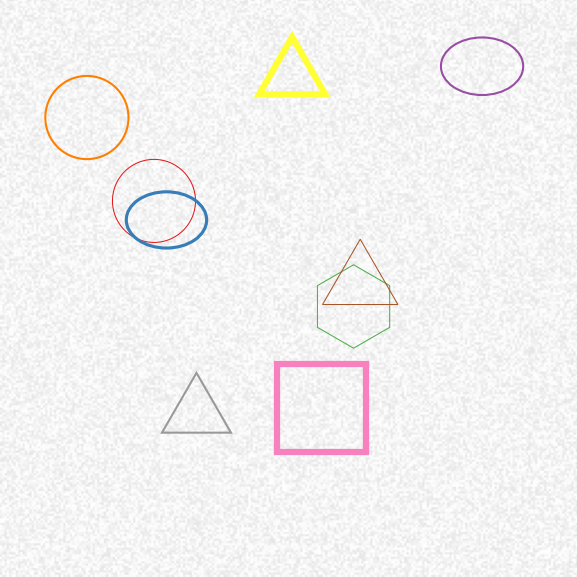[{"shape": "circle", "thickness": 0.5, "radius": 0.36, "center": [0.267, 0.651]}, {"shape": "oval", "thickness": 1.5, "radius": 0.35, "center": [0.288, 0.618]}, {"shape": "hexagon", "thickness": 0.5, "radius": 0.36, "center": [0.612, 0.468]}, {"shape": "oval", "thickness": 1, "radius": 0.36, "center": [0.835, 0.884]}, {"shape": "circle", "thickness": 1, "radius": 0.36, "center": [0.15, 0.796]}, {"shape": "triangle", "thickness": 3, "radius": 0.33, "center": [0.506, 0.869]}, {"shape": "triangle", "thickness": 0.5, "radius": 0.38, "center": [0.624, 0.51]}, {"shape": "square", "thickness": 3, "radius": 0.38, "center": [0.557, 0.292]}, {"shape": "triangle", "thickness": 1, "radius": 0.34, "center": [0.34, 0.284]}]